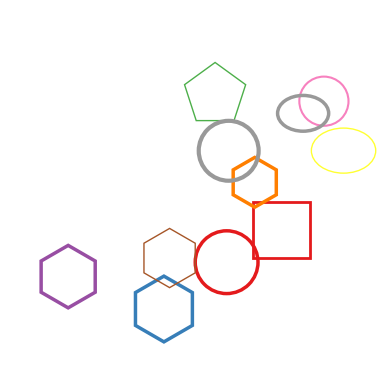[{"shape": "square", "thickness": 2, "radius": 0.37, "center": [0.731, 0.403]}, {"shape": "circle", "thickness": 2.5, "radius": 0.41, "center": [0.589, 0.319]}, {"shape": "hexagon", "thickness": 2.5, "radius": 0.43, "center": [0.426, 0.197]}, {"shape": "pentagon", "thickness": 1, "radius": 0.42, "center": [0.559, 0.754]}, {"shape": "hexagon", "thickness": 2.5, "radius": 0.41, "center": [0.177, 0.281]}, {"shape": "hexagon", "thickness": 2.5, "radius": 0.32, "center": [0.662, 0.526]}, {"shape": "oval", "thickness": 1, "radius": 0.42, "center": [0.892, 0.609]}, {"shape": "hexagon", "thickness": 1, "radius": 0.38, "center": [0.44, 0.33]}, {"shape": "circle", "thickness": 1.5, "radius": 0.32, "center": [0.841, 0.737]}, {"shape": "oval", "thickness": 2.5, "radius": 0.33, "center": [0.787, 0.706]}, {"shape": "circle", "thickness": 3, "radius": 0.39, "center": [0.594, 0.608]}]